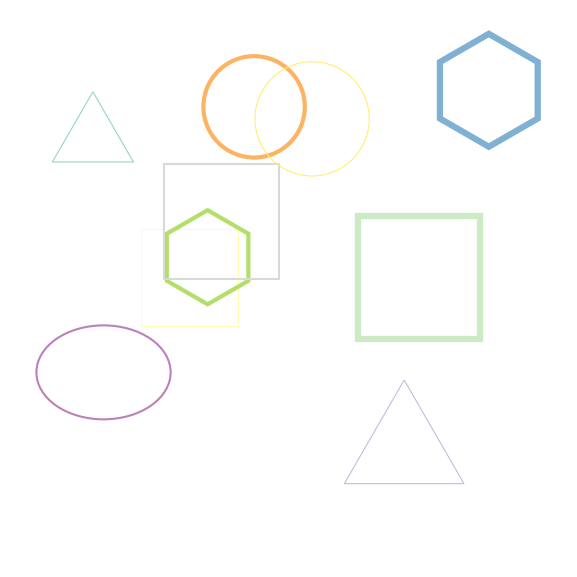[{"shape": "triangle", "thickness": 0.5, "radius": 0.41, "center": [0.161, 0.759]}, {"shape": "square", "thickness": 0.5, "radius": 0.42, "center": [0.328, 0.518]}, {"shape": "triangle", "thickness": 0.5, "radius": 0.6, "center": [0.7, 0.221]}, {"shape": "hexagon", "thickness": 3, "radius": 0.49, "center": [0.846, 0.843]}, {"shape": "circle", "thickness": 2, "radius": 0.44, "center": [0.44, 0.814]}, {"shape": "hexagon", "thickness": 2, "radius": 0.41, "center": [0.359, 0.554]}, {"shape": "square", "thickness": 1, "radius": 0.5, "center": [0.384, 0.616]}, {"shape": "oval", "thickness": 1, "radius": 0.58, "center": [0.179, 0.354]}, {"shape": "square", "thickness": 3, "radius": 0.53, "center": [0.725, 0.518]}, {"shape": "circle", "thickness": 0.5, "radius": 0.49, "center": [0.54, 0.793]}]